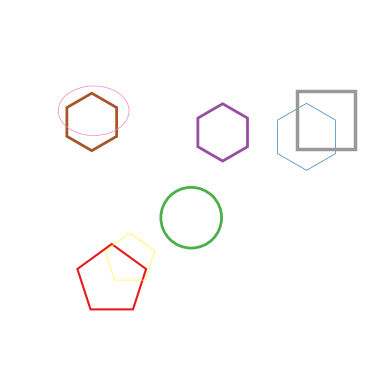[{"shape": "pentagon", "thickness": 1.5, "radius": 0.47, "center": [0.29, 0.272]}, {"shape": "hexagon", "thickness": 0.5, "radius": 0.43, "center": [0.796, 0.645]}, {"shape": "circle", "thickness": 2, "radius": 0.39, "center": [0.497, 0.435]}, {"shape": "hexagon", "thickness": 2, "radius": 0.37, "center": [0.578, 0.656]}, {"shape": "pentagon", "thickness": 0.5, "radius": 0.34, "center": [0.337, 0.327]}, {"shape": "hexagon", "thickness": 2, "radius": 0.37, "center": [0.238, 0.683]}, {"shape": "oval", "thickness": 0.5, "radius": 0.46, "center": [0.243, 0.712]}, {"shape": "square", "thickness": 2.5, "radius": 0.37, "center": [0.846, 0.688]}]